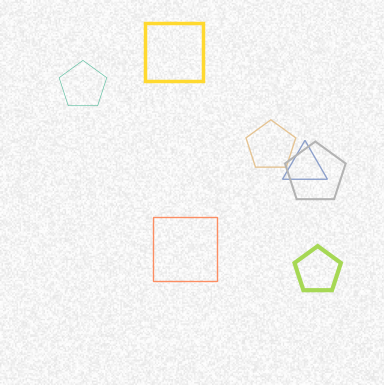[{"shape": "pentagon", "thickness": 0.5, "radius": 0.33, "center": [0.215, 0.778]}, {"shape": "square", "thickness": 1, "radius": 0.42, "center": [0.481, 0.352]}, {"shape": "triangle", "thickness": 1, "radius": 0.34, "center": [0.792, 0.568]}, {"shape": "pentagon", "thickness": 3, "radius": 0.32, "center": [0.825, 0.297]}, {"shape": "square", "thickness": 2.5, "radius": 0.38, "center": [0.452, 0.865]}, {"shape": "pentagon", "thickness": 1, "radius": 0.34, "center": [0.704, 0.621]}, {"shape": "pentagon", "thickness": 1.5, "radius": 0.41, "center": [0.819, 0.55]}]